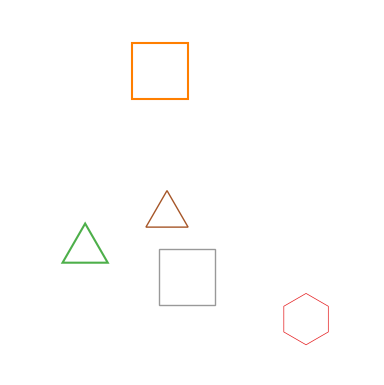[{"shape": "hexagon", "thickness": 0.5, "radius": 0.33, "center": [0.795, 0.171]}, {"shape": "triangle", "thickness": 1.5, "radius": 0.34, "center": [0.221, 0.352]}, {"shape": "square", "thickness": 1.5, "radius": 0.36, "center": [0.415, 0.816]}, {"shape": "triangle", "thickness": 1, "radius": 0.32, "center": [0.434, 0.442]}, {"shape": "square", "thickness": 1, "radius": 0.36, "center": [0.485, 0.28]}]